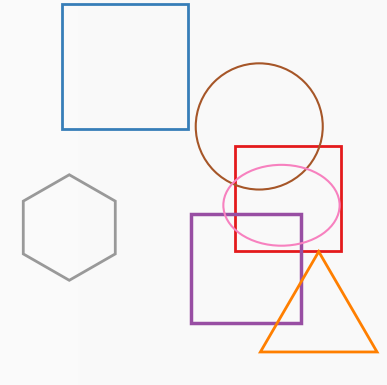[{"shape": "square", "thickness": 2, "radius": 0.68, "center": [0.743, 0.484]}, {"shape": "square", "thickness": 2, "radius": 0.81, "center": [0.323, 0.827]}, {"shape": "square", "thickness": 2.5, "radius": 0.71, "center": [0.636, 0.302]}, {"shape": "triangle", "thickness": 2, "radius": 0.87, "center": [0.823, 0.173]}, {"shape": "circle", "thickness": 1.5, "radius": 0.82, "center": [0.669, 0.672]}, {"shape": "oval", "thickness": 1.5, "radius": 0.75, "center": [0.726, 0.467]}, {"shape": "hexagon", "thickness": 2, "radius": 0.69, "center": [0.179, 0.409]}]